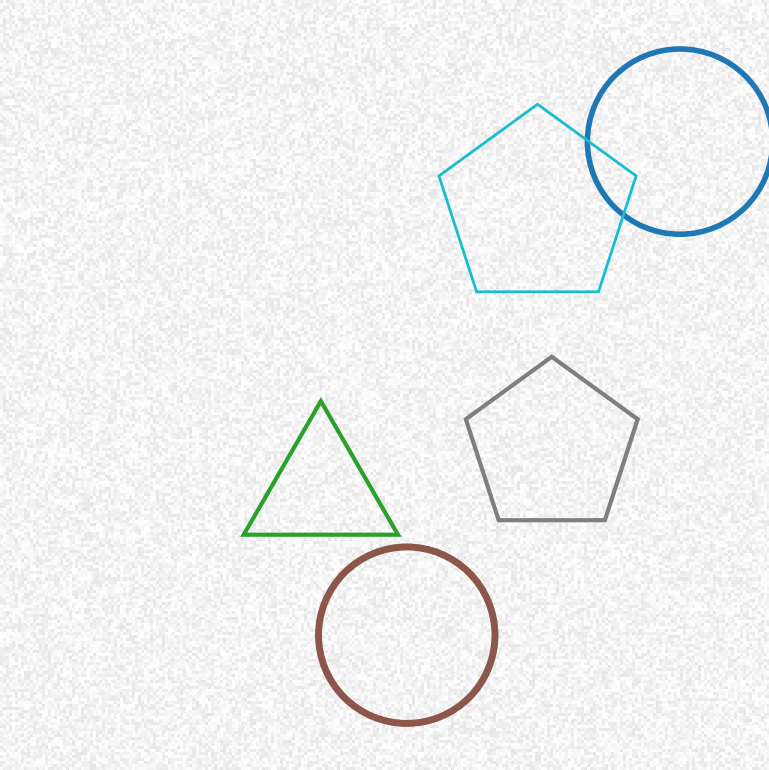[{"shape": "circle", "thickness": 2, "radius": 0.6, "center": [0.883, 0.816]}, {"shape": "triangle", "thickness": 1.5, "radius": 0.58, "center": [0.417, 0.363]}, {"shape": "circle", "thickness": 2.5, "radius": 0.57, "center": [0.528, 0.175]}, {"shape": "pentagon", "thickness": 1.5, "radius": 0.59, "center": [0.717, 0.419]}, {"shape": "pentagon", "thickness": 1, "radius": 0.67, "center": [0.698, 0.73]}]